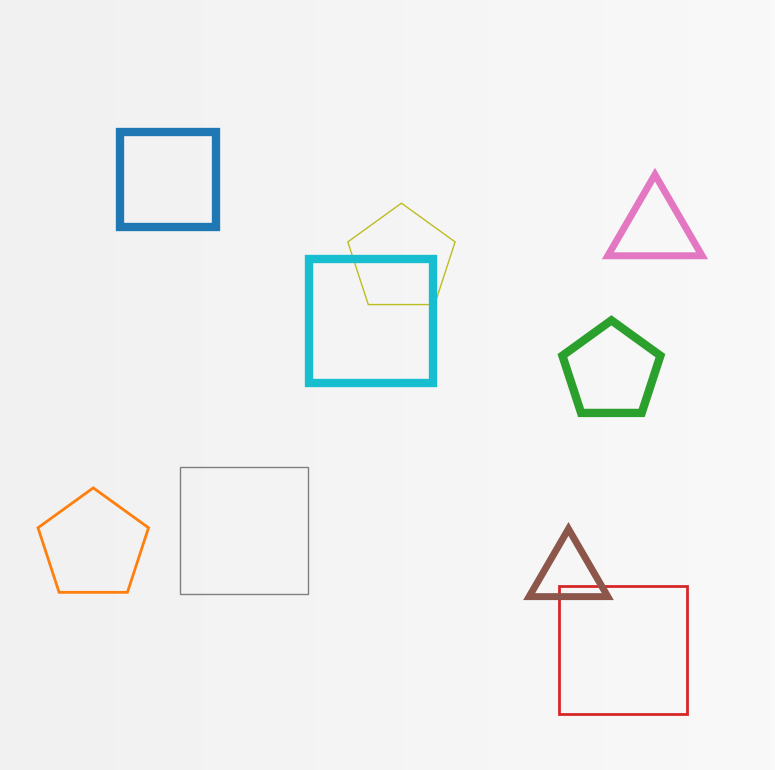[{"shape": "square", "thickness": 3, "radius": 0.31, "center": [0.217, 0.767]}, {"shape": "pentagon", "thickness": 1, "radius": 0.37, "center": [0.12, 0.291]}, {"shape": "pentagon", "thickness": 3, "radius": 0.33, "center": [0.789, 0.518]}, {"shape": "square", "thickness": 1, "radius": 0.42, "center": [0.804, 0.156]}, {"shape": "triangle", "thickness": 2.5, "radius": 0.29, "center": [0.734, 0.254]}, {"shape": "triangle", "thickness": 2.5, "radius": 0.35, "center": [0.845, 0.703]}, {"shape": "square", "thickness": 0.5, "radius": 0.42, "center": [0.315, 0.311]}, {"shape": "pentagon", "thickness": 0.5, "radius": 0.36, "center": [0.518, 0.663]}, {"shape": "square", "thickness": 3, "radius": 0.4, "center": [0.479, 0.583]}]